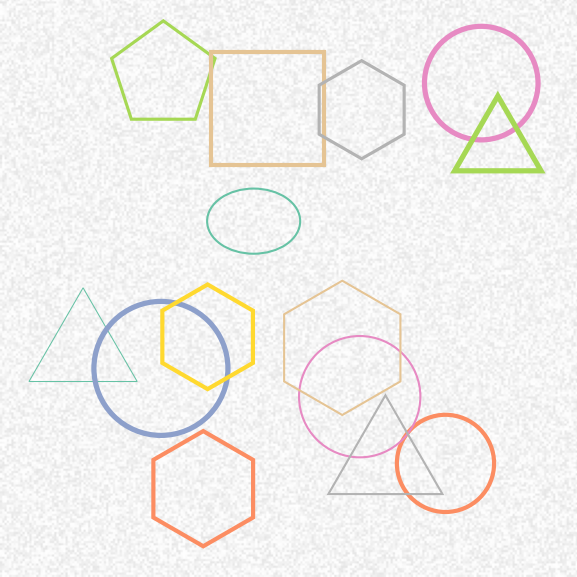[{"shape": "oval", "thickness": 1, "radius": 0.4, "center": [0.439, 0.616]}, {"shape": "triangle", "thickness": 0.5, "radius": 0.54, "center": [0.144, 0.393]}, {"shape": "circle", "thickness": 2, "radius": 0.42, "center": [0.771, 0.197]}, {"shape": "hexagon", "thickness": 2, "radius": 0.5, "center": [0.352, 0.153]}, {"shape": "circle", "thickness": 2.5, "radius": 0.58, "center": [0.279, 0.361]}, {"shape": "circle", "thickness": 1, "radius": 0.53, "center": [0.623, 0.312]}, {"shape": "circle", "thickness": 2.5, "radius": 0.49, "center": [0.833, 0.855]}, {"shape": "triangle", "thickness": 2.5, "radius": 0.43, "center": [0.862, 0.747]}, {"shape": "pentagon", "thickness": 1.5, "radius": 0.47, "center": [0.283, 0.869]}, {"shape": "hexagon", "thickness": 2, "radius": 0.45, "center": [0.36, 0.416]}, {"shape": "square", "thickness": 2, "radius": 0.49, "center": [0.463, 0.811]}, {"shape": "hexagon", "thickness": 1, "radius": 0.58, "center": [0.593, 0.397]}, {"shape": "triangle", "thickness": 1, "radius": 0.57, "center": [0.667, 0.201]}, {"shape": "hexagon", "thickness": 1.5, "radius": 0.42, "center": [0.626, 0.809]}]